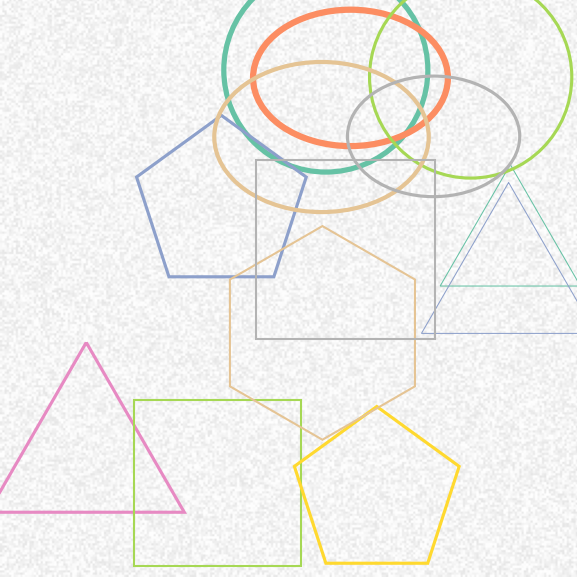[{"shape": "circle", "thickness": 2.5, "radius": 0.88, "center": [0.564, 0.878]}, {"shape": "triangle", "thickness": 0.5, "radius": 0.7, "center": [0.884, 0.574]}, {"shape": "oval", "thickness": 3, "radius": 0.84, "center": [0.607, 0.864]}, {"shape": "triangle", "thickness": 0.5, "radius": 0.87, "center": [0.881, 0.509]}, {"shape": "pentagon", "thickness": 1.5, "radius": 0.77, "center": [0.383, 0.645]}, {"shape": "triangle", "thickness": 1.5, "radius": 0.98, "center": [0.149, 0.21]}, {"shape": "circle", "thickness": 1.5, "radius": 0.88, "center": [0.815, 0.866]}, {"shape": "square", "thickness": 1, "radius": 0.72, "center": [0.377, 0.162]}, {"shape": "pentagon", "thickness": 1.5, "radius": 0.75, "center": [0.652, 0.145]}, {"shape": "oval", "thickness": 2, "radius": 0.93, "center": [0.557, 0.762]}, {"shape": "hexagon", "thickness": 1, "radius": 0.92, "center": [0.558, 0.423]}, {"shape": "oval", "thickness": 1.5, "radius": 0.75, "center": [0.751, 0.763]}, {"shape": "square", "thickness": 1, "radius": 0.77, "center": [0.598, 0.567]}]